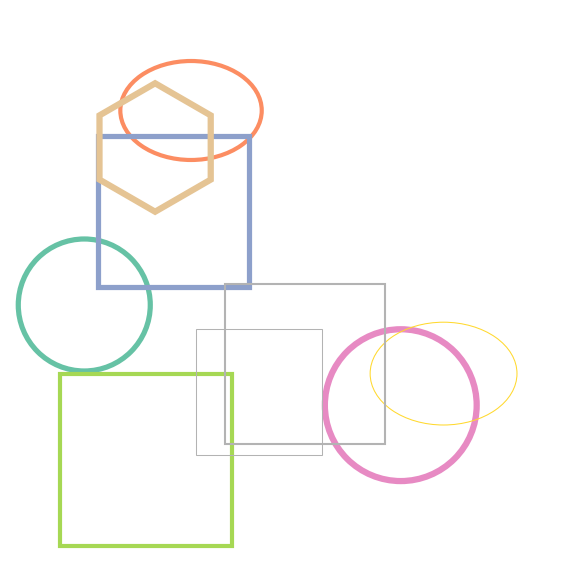[{"shape": "circle", "thickness": 2.5, "radius": 0.57, "center": [0.146, 0.471]}, {"shape": "oval", "thickness": 2, "radius": 0.61, "center": [0.331, 0.808]}, {"shape": "square", "thickness": 2.5, "radius": 0.66, "center": [0.301, 0.633]}, {"shape": "circle", "thickness": 3, "radius": 0.66, "center": [0.694, 0.298]}, {"shape": "square", "thickness": 2, "radius": 0.74, "center": [0.253, 0.203]}, {"shape": "oval", "thickness": 0.5, "radius": 0.64, "center": [0.768, 0.352]}, {"shape": "hexagon", "thickness": 3, "radius": 0.56, "center": [0.269, 0.744]}, {"shape": "square", "thickness": 0.5, "radius": 0.55, "center": [0.449, 0.321]}, {"shape": "square", "thickness": 1, "radius": 0.69, "center": [0.528, 0.369]}]